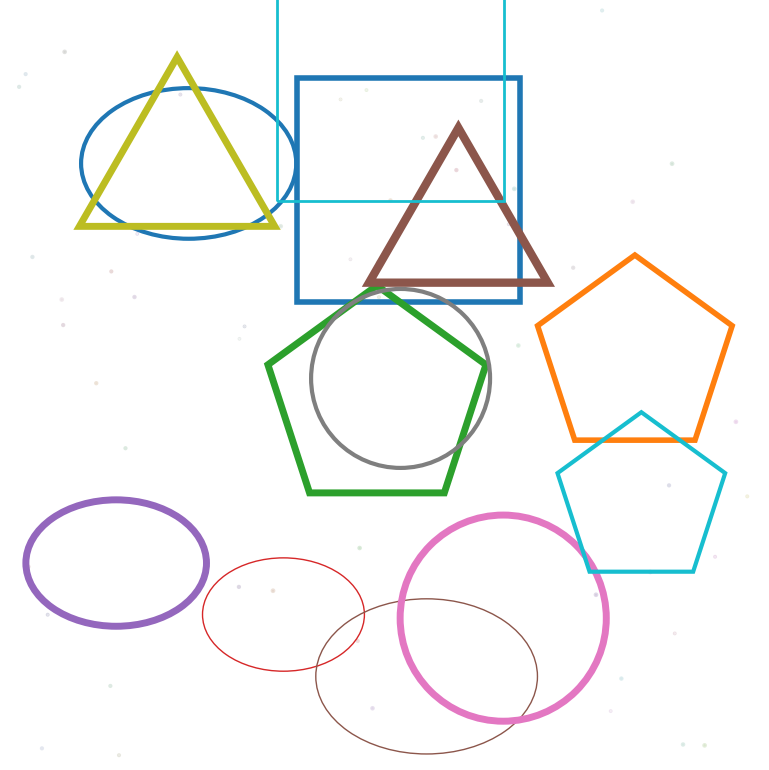[{"shape": "oval", "thickness": 1.5, "radius": 0.7, "center": [0.245, 0.788]}, {"shape": "square", "thickness": 2, "radius": 0.72, "center": [0.53, 0.753]}, {"shape": "pentagon", "thickness": 2, "radius": 0.66, "center": [0.825, 0.536]}, {"shape": "pentagon", "thickness": 2.5, "radius": 0.74, "center": [0.49, 0.48]}, {"shape": "oval", "thickness": 0.5, "radius": 0.53, "center": [0.368, 0.202]}, {"shape": "oval", "thickness": 2.5, "radius": 0.59, "center": [0.151, 0.269]}, {"shape": "triangle", "thickness": 3, "radius": 0.67, "center": [0.595, 0.7]}, {"shape": "oval", "thickness": 0.5, "radius": 0.72, "center": [0.554, 0.122]}, {"shape": "circle", "thickness": 2.5, "radius": 0.67, "center": [0.654, 0.197]}, {"shape": "circle", "thickness": 1.5, "radius": 0.58, "center": [0.52, 0.509]}, {"shape": "triangle", "thickness": 2.5, "radius": 0.73, "center": [0.23, 0.779]}, {"shape": "square", "thickness": 1, "radius": 0.74, "center": [0.508, 0.886]}, {"shape": "pentagon", "thickness": 1.5, "radius": 0.57, "center": [0.833, 0.35]}]